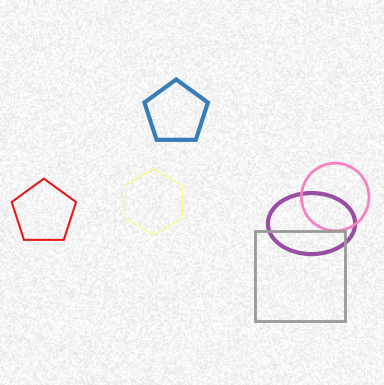[{"shape": "pentagon", "thickness": 1.5, "radius": 0.44, "center": [0.114, 0.448]}, {"shape": "pentagon", "thickness": 3, "radius": 0.43, "center": [0.458, 0.707]}, {"shape": "oval", "thickness": 3, "radius": 0.57, "center": [0.809, 0.419]}, {"shape": "hexagon", "thickness": 0.5, "radius": 0.43, "center": [0.399, 0.475]}, {"shape": "circle", "thickness": 2, "radius": 0.44, "center": [0.871, 0.488]}, {"shape": "square", "thickness": 2, "radius": 0.59, "center": [0.78, 0.283]}]